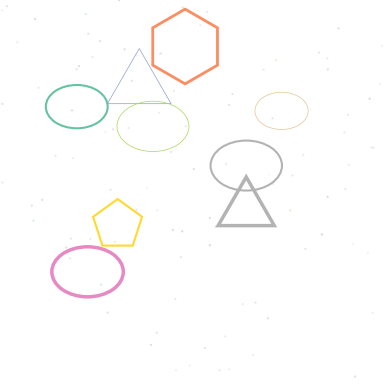[{"shape": "oval", "thickness": 1.5, "radius": 0.4, "center": [0.199, 0.723]}, {"shape": "hexagon", "thickness": 2, "radius": 0.49, "center": [0.481, 0.879]}, {"shape": "triangle", "thickness": 0.5, "radius": 0.48, "center": [0.362, 0.778]}, {"shape": "oval", "thickness": 2.5, "radius": 0.46, "center": [0.227, 0.294]}, {"shape": "oval", "thickness": 0.5, "radius": 0.47, "center": [0.397, 0.672]}, {"shape": "pentagon", "thickness": 1.5, "radius": 0.33, "center": [0.305, 0.416]}, {"shape": "oval", "thickness": 0.5, "radius": 0.35, "center": [0.731, 0.712]}, {"shape": "oval", "thickness": 1.5, "radius": 0.46, "center": [0.64, 0.57]}, {"shape": "triangle", "thickness": 2.5, "radius": 0.42, "center": [0.64, 0.456]}]